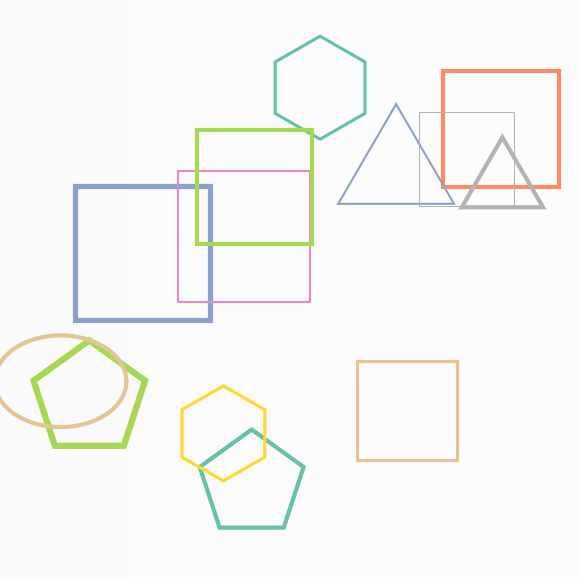[{"shape": "pentagon", "thickness": 2, "radius": 0.47, "center": [0.433, 0.161]}, {"shape": "hexagon", "thickness": 1.5, "radius": 0.45, "center": [0.551, 0.847]}, {"shape": "square", "thickness": 2, "radius": 0.5, "center": [0.862, 0.776]}, {"shape": "square", "thickness": 2.5, "radius": 0.58, "center": [0.245, 0.56]}, {"shape": "triangle", "thickness": 1, "radius": 0.58, "center": [0.682, 0.704]}, {"shape": "square", "thickness": 1, "radius": 0.57, "center": [0.42, 0.59]}, {"shape": "pentagon", "thickness": 3, "radius": 0.5, "center": [0.154, 0.309]}, {"shape": "square", "thickness": 2, "radius": 0.49, "center": [0.437, 0.675]}, {"shape": "hexagon", "thickness": 1.5, "radius": 0.41, "center": [0.384, 0.249]}, {"shape": "square", "thickness": 1.5, "radius": 0.43, "center": [0.701, 0.288]}, {"shape": "oval", "thickness": 2, "radius": 0.57, "center": [0.104, 0.339]}, {"shape": "square", "thickness": 0.5, "radius": 0.41, "center": [0.802, 0.724]}, {"shape": "triangle", "thickness": 2, "radius": 0.4, "center": [0.864, 0.681]}]